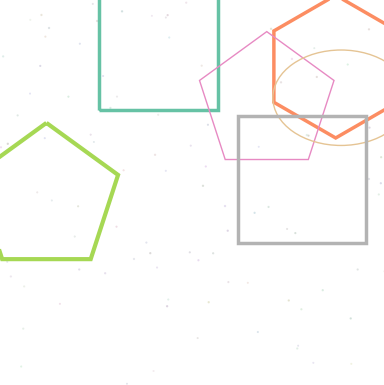[{"shape": "square", "thickness": 2.5, "radius": 0.77, "center": [0.413, 0.868]}, {"shape": "hexagon", "thickness": 2.5, "radius": 0.93, "center": [0.872, 0.827]}, {"shape": "pentagon", "thickness": 1, "radius": 0.92, "center": [0.693, 0.734]}, {"shape": "pentagon", "thickness": 3, "radius": 0.98, "center": [0.121, 0.485]}, {"shape": "oval", "thickness": 1, "radius": 0.89, "center": [0.886, 0.746]}, {"shape": "square", "thickness": 2.5, "radius": 0.83, "center": [0.784, 0.534]}]